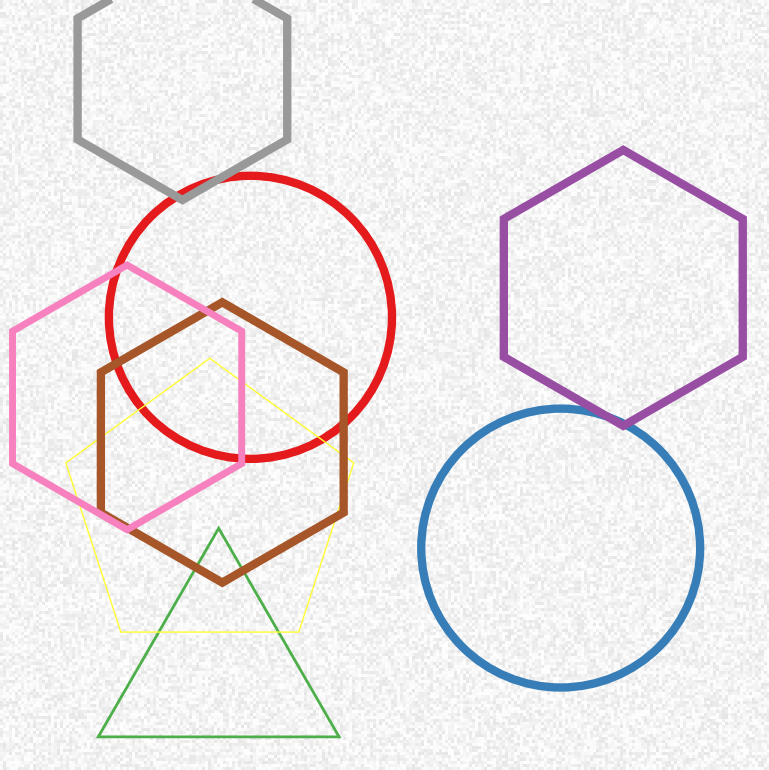[{"shape": "circle", "thickness": 3, "radius": 0.92, "center": [0.325, 0.588]}, {"shape": "circle", "thickness": 3, "radius": 0.91, "center": [0.728, 0.288]}, {"shape": "triangle", "thickness": 1, "radius": 0.9, "center": [0.284, 0.133]}, {"shape": "hexagon", "thickness": 3, "radius": 0.9, "center": [0.809, 0.626]}, {"shape": "pentagon", "thickness": 0.5, "radius": 0.98, "center": [0.272, 0.338]}, {"shape": "hexagon", "thickness": 3, "radius": 0.91, "center": [0.289, 0.425]}, {"shape": "hexagon", "thickness": 2.5, "radius": 0.86, "center": [0.165, 0.484]}, {"shape": "hexagon", "thickness": 3, "radius": 0.79, "center": [0.237, 0.897]}]